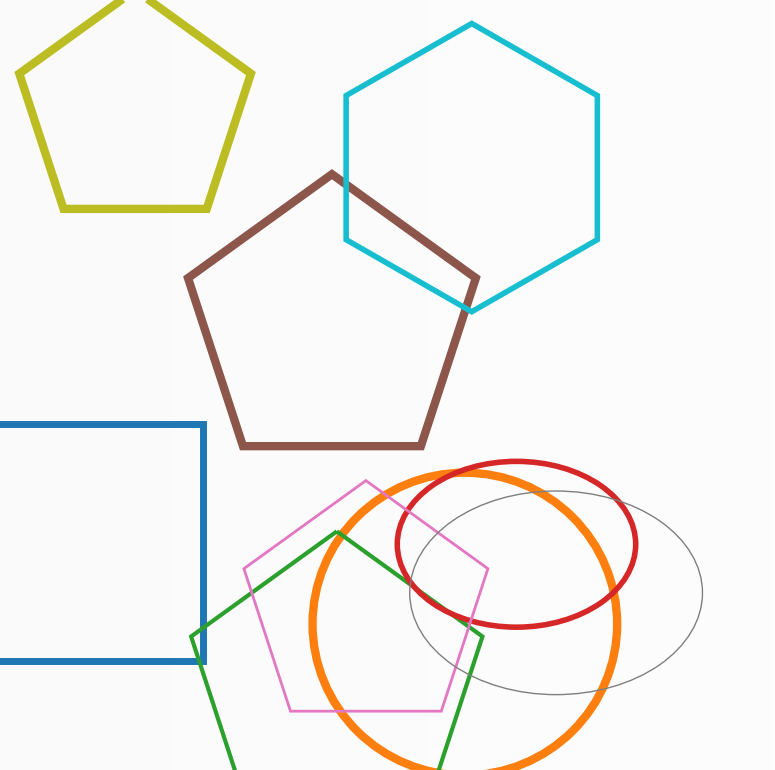[{"shape": "square", "thickness": 2.5, "radius": 0.77, "center": [0.108, 0.296]}, {"shape": "circle", "thickness": 3, "radius": 0.98, "center": [0.6, 0.19]}, {"shape": "pentagon", "thickness": 1.5, "radius": 0.99, "center": [0.435, 0.112]}, {"shape": "oval", "thickness": 2, "radius": 0.77, "center": [0.666, 0.293]}, {"shape": "pentagon", "thickness": 3, "radius": 0.98, "center": [0.428, 0.579]}, {"shape": "pentagon", "thickness": 1, "radius": 0.83, "center": [0.472, 0.21]}, {"shape": "oval", "thickness": 0.5, "radius": 0.94, "center": [0.718, 0.23]}, {"shape": "pentagon", "thickness": 3, "radius": 0.79, "center": [0.174, 0.856]}, {"shape": "hexagon", "thickness": 2, "radius": 0.94, "center": [0.609, 0.782]}]